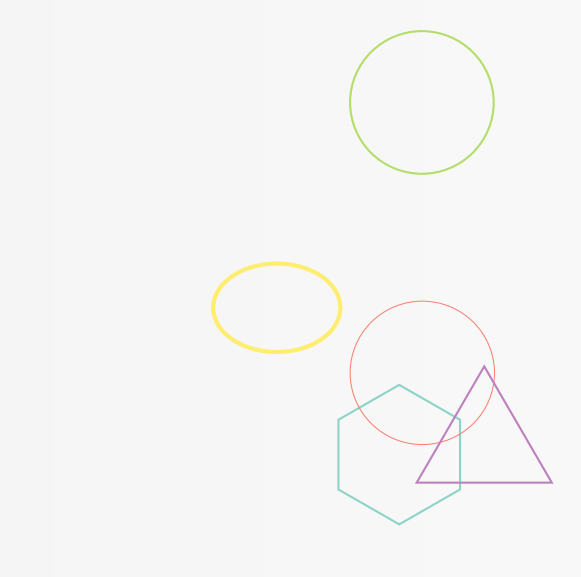[{"shape": "hexagon", "thickness": 1, "radius": 0.6, "center": [0.687, 0.212]}, {"shape": "circle", "thickness": 0.5, "radius": 0.62, "center": [0.727, 0.353]}, {"shape": "circle", "thickness": 1, "radius": 0.62, "center": [0.726, 0.822]}, {"shape": "triangle", "thickness": 1, "radius": 0.67, "center": [0.833, 0.23]}, {"shape": "oval", "thickness": 2, "radius": 0.55, "center": [0.476, 0.466]}]